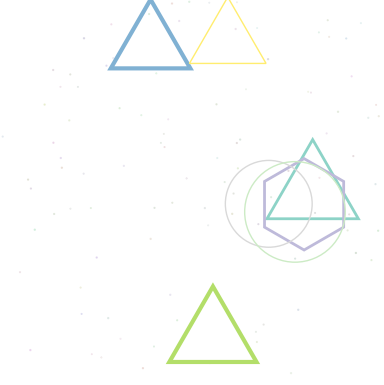[{"shape": "triangle", "thickness": 2, "radius": 0.69, "center": [0.812, 0.5]}, {"shape": "hexagon", "thickness": 2, "radius": 0.59, "center": [0.79, 0.469]}, {"shape": "triangle", "thickness": 3, "radius": 0.6, "center": [0.391, 0.882]}, {"shape": "triangle", "thickness": 3, "radius": 0.65, "center": [0.553, 0.125]}, {"shape": "circle", "thickness": 1, "radius": 0.56, "center": [0.698, 0.471]}, {"shape": "circle", "thickness": 1, "radius": 0.65, "center": [0.766, 0.45]}, {"shape": "triangle", "thickness": 1, "radius": 0.57, "center": [0.592, 0.893]}]